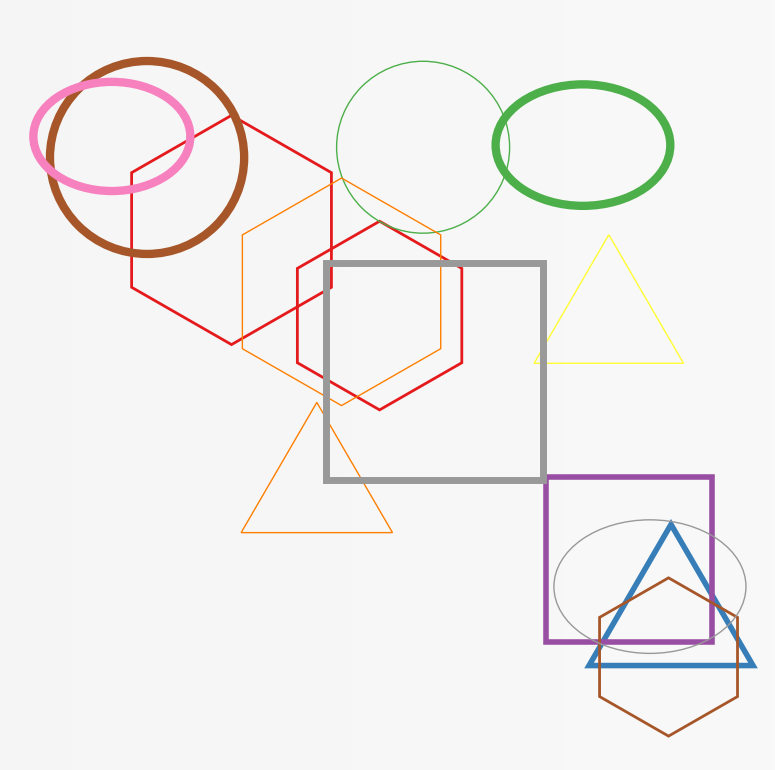[{"shape": "hexagon", "thickness": 1, "radius": 0.61, "center": [0.49, 0.59]}, {"shape": "hexagon", "thickness": 1, "radius": 0.74, "center": [0.299, 0.701]}, {"shape": "triangle", "thickness": 2, "radius": 0.61, "center": [0.866, 0.197]}, {"shape": "oval", "thickness": 3, "radius": 0.56, "center": [0.752, 0.812]}, {"shape": "circle", "thickness": 0.5, "radius": 0.56, "center": [0.546, 0.809]}, {"shape": "square", "thickness": 2, "radius": 0.54, "center": [0.811, 0.273]}, {"shape": "hexagon", "thickness": 0.5, "radius": 0.74, "center": [0.441, 0.621]}, {"shape": "triangle", "thickness": 0.5, "radius": 0.56, "center": [0.409, 0.365]}, {"shape": "triangle", "thickness": 0.5, "radius": 0.56, "center": [0.786, 0.584]}, {"shape": "circle", "thickness": 3, "radius": 0.63, "center": [0.19, 0.795]}, {"shape": "hexagon", "thickness": 1, "radius": 0.51, "center": [0.863, 0.147]}, {"shape": "oval", "thickness": 3, "radius": 0.51, "center": [0.144, 0.823]}, {"shape": "oval", "thickness": 0.5, "radius": 0.62, "center": [0.839, 0.238]}, {"shape": "square", "thickness": 2.5, "radius": 0.7, "center": [0.561, 0.518]}]